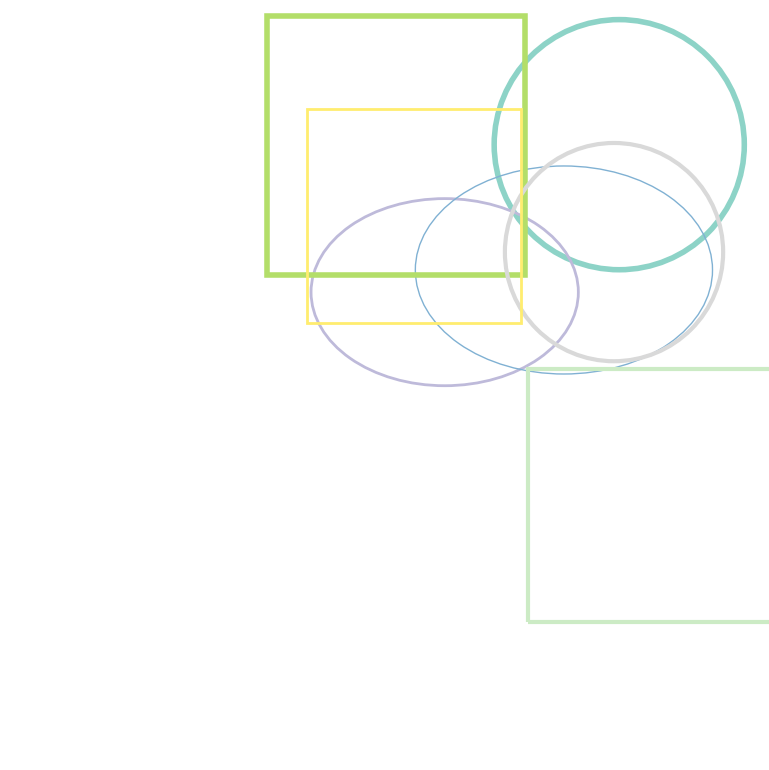[{"shape": "circle", "thickness": 2, "radius": 0.81, "center": [0.804, 0.812]}, {"shape": "oval", "thickness": 1, "radius": 0.87, "center": [0.578, 0.621]}, {"shape": "oval", "thickness": 0.5, "radius": 0.96, "center": [0.732, 0.649]}, {"shape": "square", "thickness": 2, "radius": 0.84, "center": [0.514, 0.811]}, {"shape": "circle", "thickness": 1.5, "radius": 0.71, "center": [0.797, 0.673]}, {"shape": "square", "thickness": 1.5, "radius": 0.82, "center": [0.85, 0.356]}, {"shape": "square", "thickness": 1, "radius": 0.69, "center": [0.537, 0.72]}]